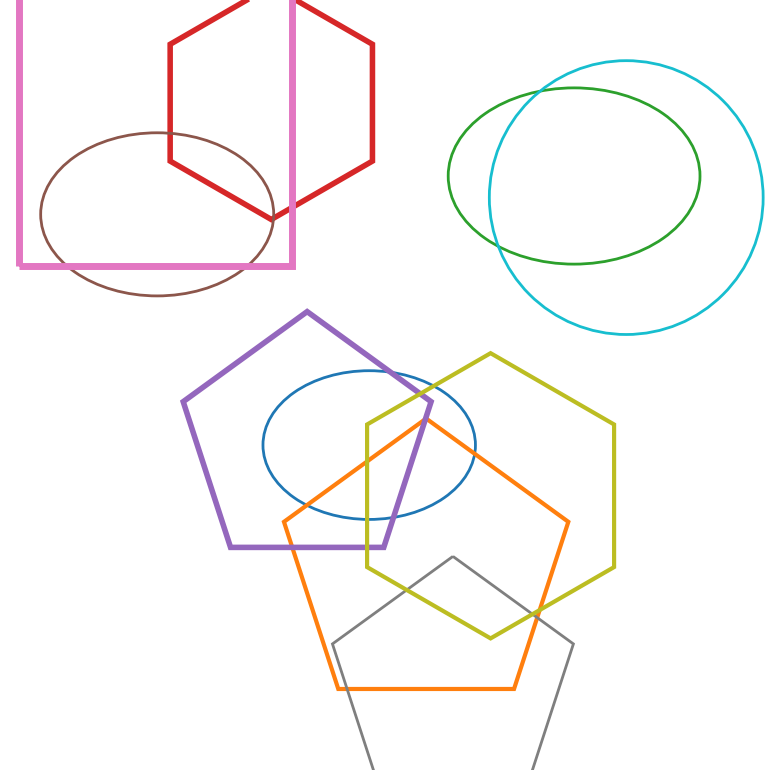[{"shape": "oval", "thickness": 1, "radius": 0.69, "center": [0.479, 0.422]}, {"shape": "pentagon", "thickness": 1.5, "radius": 0.97, "center": [0.553, 0.262]}, {"shape": "oval", "thickness": 1, "radius": 0.82, "center": [0.746, 0.771]}, {"shape": "hexagon", "thickness": 2, "radius": 0.76, "center": [0.352, 0.867]}, {"shape": "pentagon", "thickness": 2, "radius": 0.85, "center": [0.399, 0.426]}, {"shape": "oval", "thickness": 1, "radius": 0.76, "center": [0.204, 0.722]}, {"shape": "square", "thickness": 2.5, "radius": 0.88, "center": [0.202, 0.832]}, {"shape": "pentagon", "thickness": 1, "radius": 0.82, "center": [0.588, 0.113]}, {"shape": "hexagon", "thickness": 1.5, "radius": 0.93, "center": [0.637, 0.356]}, {"shape": "circle", "thickness": 1, "radius": 0.89, "center": [0.813, 0.743]}]